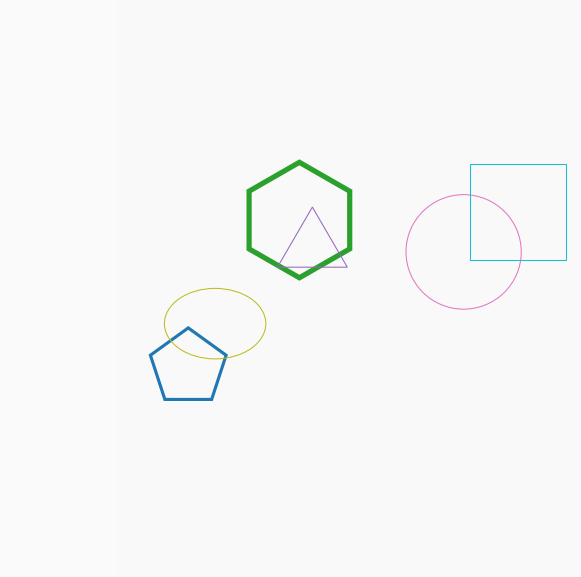[{"shape": "pentagon", "thickness": 1.5, "radius": 0.34, "center": [0.324, 0.363]}, {"shape": "hexagon", "thickness": 2.5, "radius": 0.5, "center": [0.515, 0.618]}, {"shape": "triangle", "thickness": 0.5, "radius": 0.35, "center": [0.537, 0.571]}, {"shape": "circle", "thickness": 0.5, "radius": 0.5, "center": [0.798, 0.563]}, {"shape": "oval", "thickness": 0.5, "radius": 0.44, "center": [0.37, 0.439]}, {"shape": "square", "thickness": 0.5, "radius": 0.42, "center": [0.891, 0.632]}]